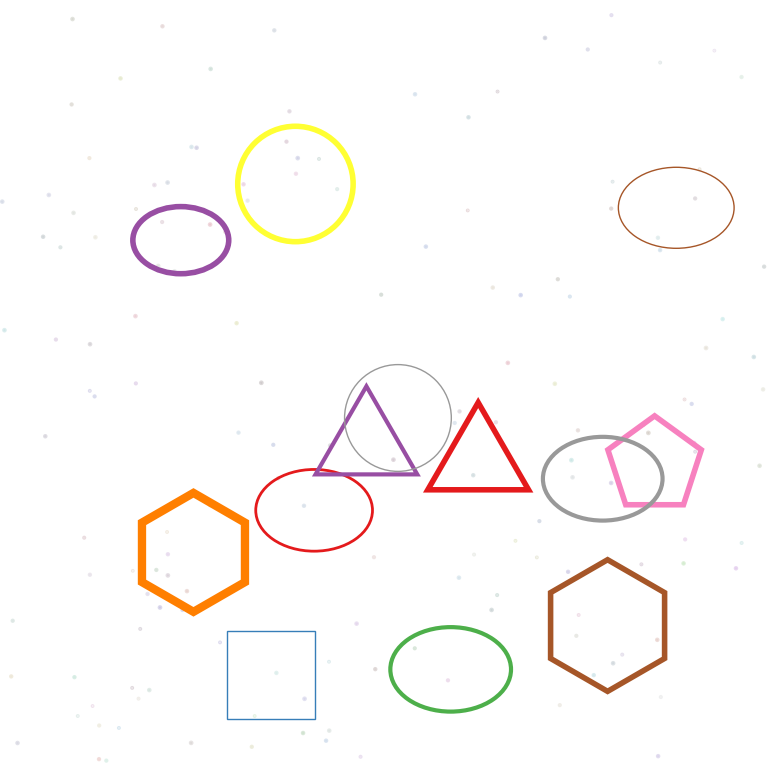[{"shape": "oval", "thickness": 1, "radius": 0.38, "center": [0.408, 0.337]}, {"shape": "triangle", "thickness": 2, "radius": 0.38, "center": [0.621, 0.402]}, {"shape": "square", "thickness": 0.5, "radius": 0.29, "center": [0.351, 0.123]}, {"shape": "oval", "thickness": 1.5, "radius": 0.39, "center": [0.585, 0.131]}, {"shape": "triangle", "thickness": 1.5, "radius": 0.38, "center": [0.476, 0.422]}, {"shape": "oval", "thickness": 2, "radius": 0.31, "center": [0.235, 0.688]}, {"shape": "hexagon", "thickness": 3, "radius": 0.39, "center": [0.251, 0.283]}, {"shape": "circle", "thickness": 2, "radius": 0.37, "center": [0.384, 0.761]}, {"shape": "oval", "thickness": 0.5, "radius": 0.38, "center": [0.878, 0.73]}, {"shape": "hexagon", "thickness": 2, "radius": 0.43, "center": [0.789, 0.188]}, {"shape": "pentagon", "thickness": 2, "radius": 0.32, "center": [0.85, 0.396]}, {"shape": "circle", "thickness": 0.5, "radius": 0.35, "center": [0.517, 0.457]}, {"shape": "oval", "thickness": 1.5, "radius": 0.39, "center": [0.783, 0.378]}]